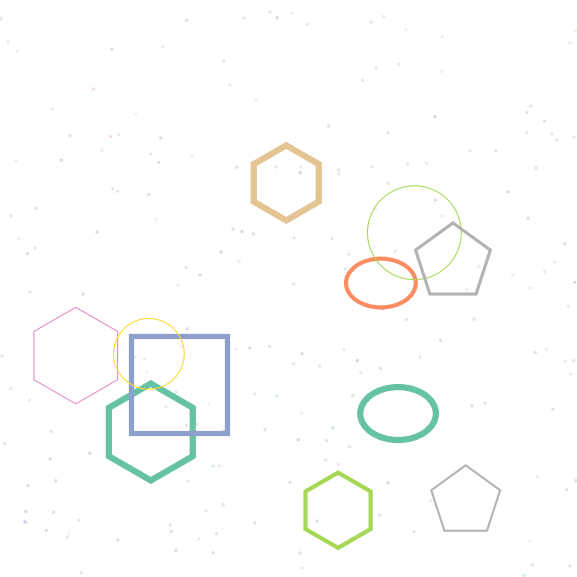[{"shape": "oval", "thickness": 3, "radius": 0.33, "center": [0.689, 0.283]}, {"shape": "hexagon", "thickness": 3, "radius": 0.42, "center": [0.261, 0.251]}, {"shape": "oval", "thickness": 2, "radius": 0.3, "center": [0.66, 0.509]}, {"shape": "square", "thickness": 2.5, "radius": 0.42, "center": [0.31, 0.334]}, {"shape": "hexagon", "thickness": 0.5, "radius": 0.42, "center": [0.131, 0.383]}, {"shape": "circle", "thickness": 0.5, "radius": 0.41, "center": [0.718, 0.596]}, {"shape": "hexagon", "thickness": 2, "radius": 0.33, "center": [0.585, 0.116]}, {"shape": "circle", "thickness": 0.5, "radius": 0.31, "center": [0.258, 0.386]}, {"shape": "hexagon", "thickness": 3, "radius": 0.32, "center": [0.496, 0.682]}, {"shape": "pentagon", "thickness": 1.5, "radius": 0.34, "center": [0.784, 0.545]}, {"shape": "pentagon", "thickness": 1, "radius": 0.31, "center": [0.806, 0.131]}]